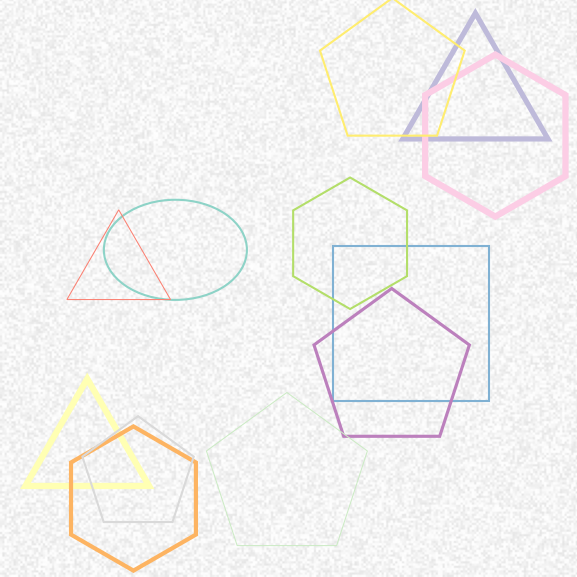[{"shape": "oval", "thickness": 1, "radius": 0.62, "center": [0.304, 0.567]}, {"shape": "triangle", "thickness": 3, "radius": 0.62, "center": [0.151, 0.219]}, {"shape": "triangle", "thickness": 2.5, "radius": 0.73, "center": [0.823, 0.831]}, {"shape": "triangle", "thickness": 0.5, "radius": 0.52, "center": [0.206, 0.532]}, {"shape": "square", "thickness": 1, "radius": 0.67, "center": [0.712, 0.439]}, {"shape": "hexagon", "thickness": 2, "radius": 0.62, "center": [0.231, 0.136]}, {"shape": "hexagon", "thickness": 1, "radius": 0.57, "center": [0.606, 0.578]}, {"shape": "hexagon", "thickness": 3, "radius": 0.7, "center": [0.858, 0.764]}, {"shape": "pentagon", "thickness": 1, "radius": 0.51, "center": [0.239, 0.177]}, {"shape": "pentagon", "thickness": 1.5, "radius": 0.71, "center": [0.678, 0.358]}, {"shape": "pentagon", "thickness": 0.5, "radius": 0.73, "center": [0.497, 0.173]}, {"shape": "pentagon", "thickness": 1, "radius": 0.66, "center": [0.679, 0.871]}]